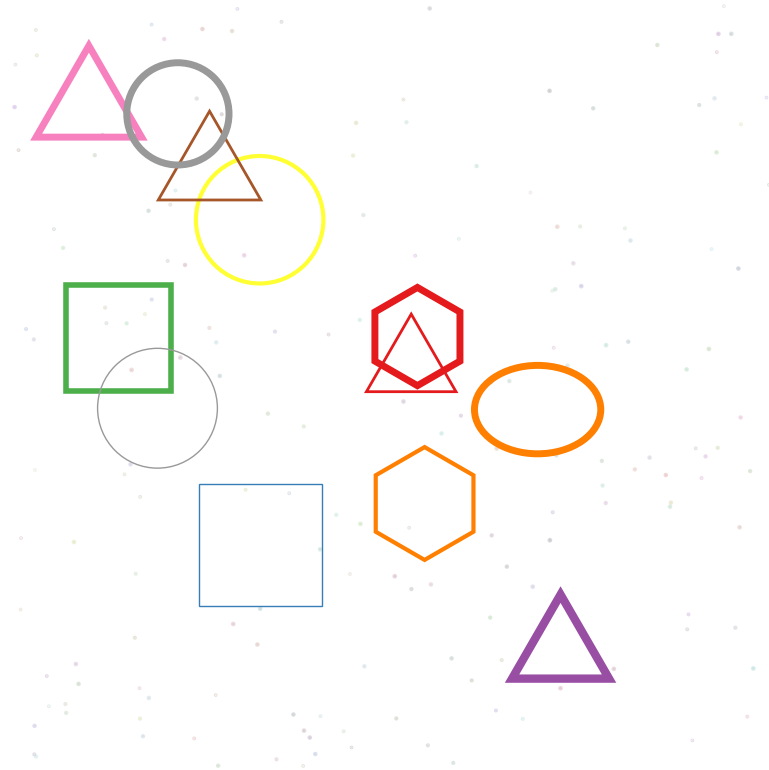[{"shape": "hexagon", "thickness": 2.5, "radius": 0.32, "center": [0.542, 0.563]}, {"shape": "triangle", "thickness": 1, "radius": 0.34, "center": [0.534, 0.525]}, {"shape": "square", "thickness": 0.5, "radius": 0.4, "center": [0.338, 0.292]}, {"shape": "square", "thickness": 2, "radius": 0.34, "center": [0.154, 0.561]}, {"shape": "triangle", "thickness": 3, "radius": 0.36, "center": [0.728, 0.155]}, {"shape": "hexagon", "thickness": 1.5, "radius": 0.37, "center": [0.551, 0.346]}, {"shape": "oval", "thickness": 2.5, "radius": 0.41, "center": [0.698, 0.468]}, {"shape": "circle", "thickness": 1.5, "radius": 0.41, "center": [0.337, 0.715]}, {"shape": "triangle", "thickness": 1, "radius": 0.38, "center": [0.272, 0.779]}, {"shape": "triangle", "thickness": 2.5, "radius": 0.4, "center": [0.115, 0.861]}, {"shape": "circle", "thickness": 2.5, "radius": 0.33, "center": [0.231, 0.852]}, {"shape": "circle", "thickness": 0.5, "radius": 0.39, "center": [0.205, 0.47]}]